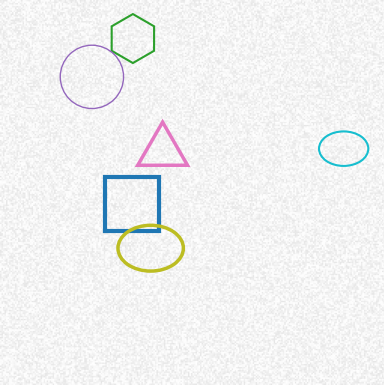[{"shape": "square", "thickness": 3, "radius": 0.35, "center": [0.343, 0.469]}, {"shape": "hexagon", "thickness": 1.5, "radius": 0.32, "center": [0.345, 0.9]}, {"shape": "circle", "thickness": 1, "radius": 0.41, "center": [0.239, 0.8]}, {"shape": "triangle", "thickness": 2.5, "radius": 0.37, "center": [0.422, 0.608]}, {"shape": "oval", "thickness": 2.5, "radius": 0.42, "center": [0.391, 0.355]}, {"shape": "oval", "thickness": 1.5, "radius": 0.32, "center": [0.893, 0.614]}]